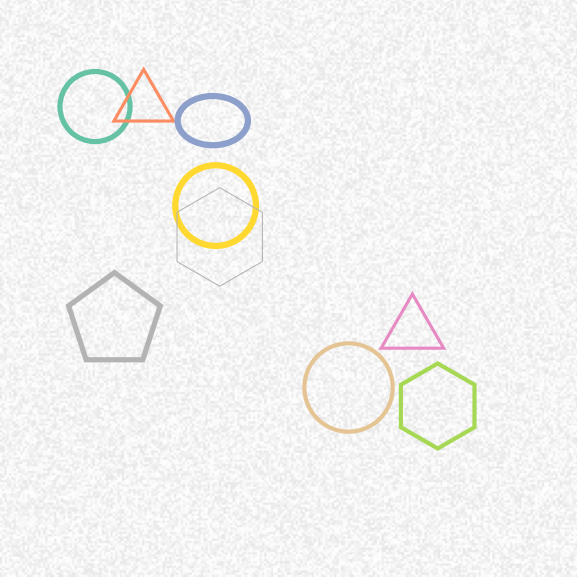[{"shape": "circle", "thickness": 2.5, "radius": 0.3, "center": [0.165, 0.815]}, {"shape": "triangle", "thickness": 1.5, "radius": 0.3, "center": [0.249, 0.819]}, {"shape": "oval", "thickness": 3, "radius": 0.3, "center": [0.368, 0.79]}, {"shape": "triangle", "thickness": 1.5, "radius": 0.31, "center": [0.714, 0.427]}, {"shape": "hexagon", "thickness": 2, "radius": 0.37, "center": [0.758, 0.296]}, {"shape": "circle", "thickness": 3, "radius": 0.35, "center": [0.373, 0.643]}, {"shape": "circle", "thickness": 2, "radius": 0.38, "center": [0.604, 0.328]}, {"shape": "pentagon", "thickness": 2.5, "radius": 0.42, "center": [0.198, 0.444]}, {"shape": "hexagon", "thickness": 0.5, "radius": 0.43, "center": [0.38, 0.589]}]